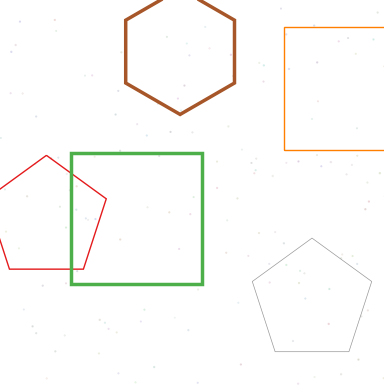[{"shape": "pentagon", "thickness": 1, "radius": 0.82, "center": [0.121, 0.433]}, {"shape": "square", "thickness": 2.5, "radius": 0.85, "center": [0.355, 0.433]}, {"shape": "square", "thickness": 1, "radius": 0.8, "center": [0.898, 0.77]}, {"shape": "hexagon", "thickness": 2.5, "radius": 0.82, "center": [0.468, 0.866]}, {"shape": "pentagon", "thickness": 0.5, "radius": 0.82, "center": [0.81, 0.218]}]